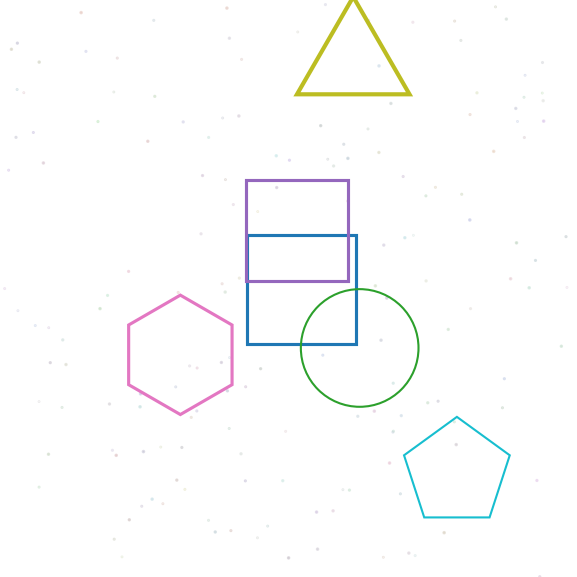[{"shape": "square", "thickness": 1.5, "radius": 0.47, "center": [0.522, 0.498]}, {"shape": "circle", "thickness": 1, "radius": 0.51, "center": [0.623, 0.397]}, {"shape": "square", "thickness": 1.5, "radius": 0.44, "center": [0.514, 0.6]}, {"shape": "hexagon", "thickness": 1.5, "radius": 0.52, "center": [0.312, 0.385]}, {"shape": "triangle", "thickness": 2, "radius": 0.56, "center": [0.612, 0.892]}, {"shape": "pentagon", "thickness": 1, "radius": 0.48, "center": [0.791, 0.181]}]